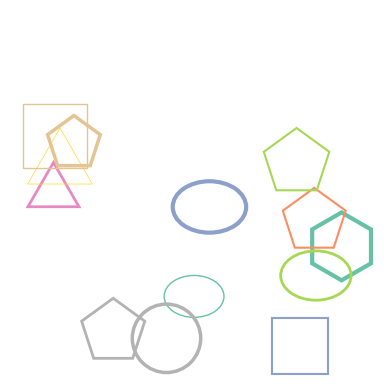[{"shape": "hexagon", "thickness": 3, "radius": 0.44, "center": [0.887, 0.36]}, {"shape": "oval", "thickness": 1, "radius": 0.39, "center": [0.504, 0.23]}, {"shape": "pentagon", "thickness": 1.5, "radius": 0.43, "center": [0.816, 0.426]}, {"shape": "oval", "thickness": 3, "radius": 0.48, "center": [0.544, 0.462]}, {"shape": "square", "thickness": 1.5, "radius": 0.36, "center": [0.779, 0.102]}, {"shape": "triangle", "thickness": 2, "radius": 0.38, "center": [0.139, 0.501]}, {"shape": "oval", "thickness": 2, "radius": 0.46, "center": [0.82, 0.284]}, {"shape": "pentagon", "thickness": 1.5, "radius": 0.45, "center": [0.77, 0.578]}, {"shape": "triangle", "thickness": 0.5, "radius": 0.48, "center": [0.156, 0.57]}, {"shape": "square", "thickness": 1, "radius": 0.42, "center": [0.143, 0.648]}, {"shape": "pentagon", "thickness": 2.5, "radius": 0.36, "center": [0.192, 0.628]}, {"shape": "circle", "thickness": 2.5, "radius": 0.44, "center": [0.432, 0.121]}, {"shape": "pentagon", "thickness": 2, "radius": 0.43, "center": [0.294, 0.139]}]